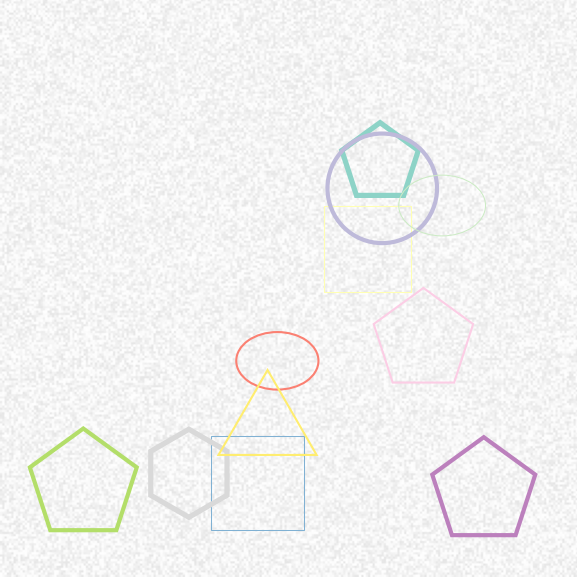[{"shape": "pentagon", "thickness": 2.5, "radius": 0.35, "center": [0.658, 0.717]}, {"shape": "square", "thickness": 0.5, "radius": 0.38, "center": [0.637, 0.568]}, {"shape": "circle", "thickness": 2, "radius": 0.47, "center": [0.662, 0.673]}, {"shape": "oval", "thickness": 1, "radius": 0.36, "center": [0.48, 0.374]}, {"shape": "square", "thickness": 0.5, "radius": 0.4, "center": [0.446, 0.163]}, {"shape": "pentagon", "thickness": 2, "radius": 0.49, "center": [0.144, 0.16]}, {"shape": "pentagon", "thickness": 1, "radius": 0.45, "center": [0.733, 0.41]}, {"shape": "hexagon", "thickness": 2.5, "radius": 0.38, "center": [0.327, 0.18]}, {"shape": "pentagon", "thickness": 2, "radius": 0.47, "center": [0.838, 0.148]}, {"shape": "oval", "thickness": 0.5, "radius": 0.38, "center": [0.766, 0.643]}, {"shape": "triangle", "thickness": 1, "radius": 0.49, "center": [0.463, 0.26]}]